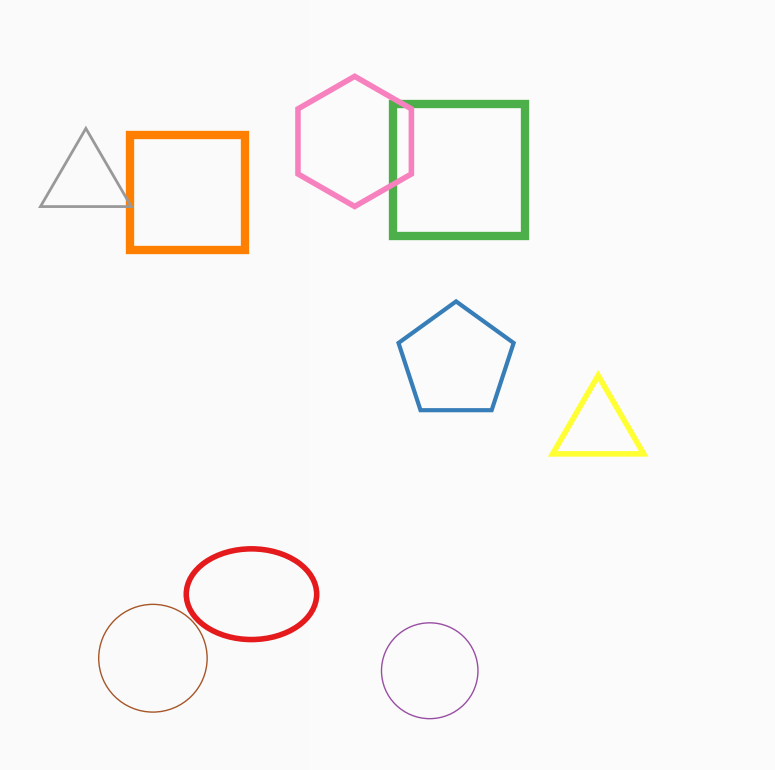[{"shape": "oval", "thickness": 2, "radius": 0.42, "center": [0.324, 0.228]}, {"shape": "pentagon", "thickness": 1.5, "radius": 0.39, "center": [0.588, 0.53]}, {"shape": "square", "thickness": 3, "radius": 0.43, "center": [0.592, 0.779]}, {"shape": "circle", "thickness": 0.5, "radius": 0.31, "center": [0.554, 0.129]}, {"shape": "square", "thickness": 3, "radius": 0.37, "center": [0.242, 0.75]}, {"shape": "triangle", "thickness": 2, "radius": 0.34, "center": [0.772, 0.444]}, {"shape": "circle", "thickness": 0.5, "radius": 0.35, "center": [0.197, 0.145]}, {"shape": "hexagon", "thickness": 2, "radius": 0.42, "center": [0.458, 0.816]}, {"shape": "triangle", "thickness": 1, "radius": 0.34, "center": [0.111, 0.766]}]